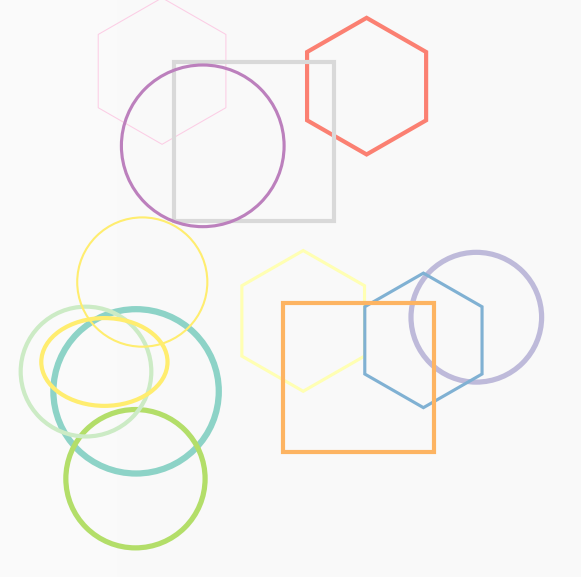[{"shape": "circle", "thickness": 3, "radius": 0.71, "center": [0.234, 0.321]}, {"shape": "hexagon", "thickness": 1.5, "radius": 0.61, "center": [0.522, 0.443]}, {"shape": "circle", "thickness": 2.5, "radius": 0.56, "center": [0.819, 0.45]}, {"shape": "hexagon", "thickness": 2, "radius": 0.59, "center": [0.631, 0.85]}, {"shape": "hexagon", "thickness": 1.5, "radius": 0.58, "center": [0.728, 0.41]}, {"shape": "square", "thickness": 2, "radius": 0.65, "center": [0.617, 0.346]}, {"shape": "circle", "thickness": 2.5, "radius": 0.6, "center": [0.233, 0.17]}, {"shape": "hexagon", "thickness": 0.5, "radius": 0.63, "center": [0.279, 0.876]}, {"shape": "square", "thickness": 2, "radius": 0.69, "center": [0.438, 0.754]}, {"shape": "circle", "thickness": 1.5, "radius": 0.7, "center": [0.349, 0.747]}, {"shape": "circle", "thickness": 2, "radius": 0.56, "center": [0.148, 0.356]}, {"shape": "circle", "thickness": 1, "radius": 0.56, "center": [0.245, 0.511]}, {"shape": "oval", "thickness": 2, "radius": 0.54, "center": [0.18, 0.372]}]